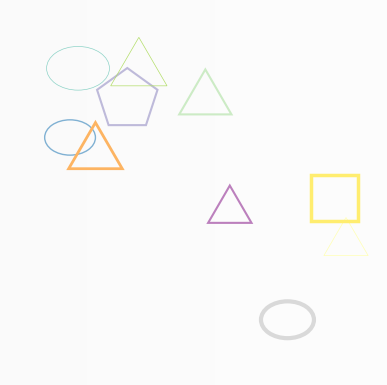[{"shape": "oval", "thickness": 0.5, "radius": 0.41, "center": [0.201, 0.823]}, {"shape": "triangle", "thickness": 0.5, "radius": 0.33, "center": [0.893, 0.369]}, {"shape": "pentagon", "thickness": 1.5, "radius": 0.41, "center": [0.328, 0.741]}, {"shape": "oval", "thickness": 1, "radius": 0.33, "center": [0.181, 0.643]}, {"shape": "triangle", "thickness": 2, "radius": 0.4, "center": [0.246, 0.602]}, {"shape": "triangle", "thickness": 0.5, "radius": 0.42, "center": [0.358, 0.819]}, {"shape": "oval", "thickness": 3, "radius": 0.34, "center": [0.742, 0.169]}, {"shape": "triangle", "thickness": 1.5, "radius": 0.32, "center": [0.593, 0.453]}, {"shape": "triangle", "thickness": 1.5, "radius": 0.39, "center": [0.53, 0.742]}, {"shape": "square", "thickness": 2.5, "radius": 0.3, "center": [0.863, 0.486]}]